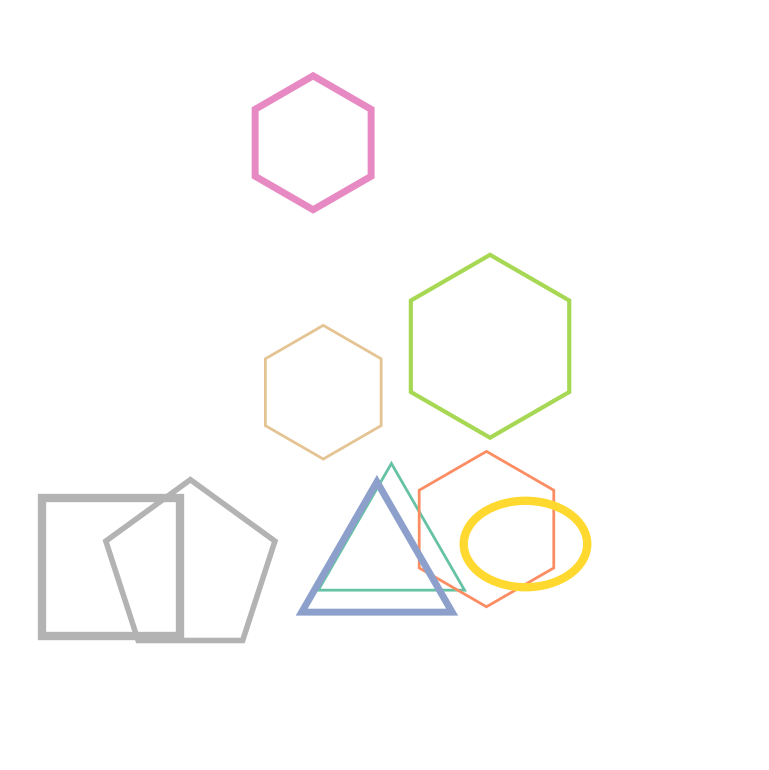[{"shape": "triangle", "thickness": 1, "radius": 0.55, "center": [0.508, 0.288]}, {"shape": "hexagon", "thickness": 1, "radius": 0.5, "center": [0.632, 0.313]}, {"shape": "triangle", "thickness": 2.5, "radius": 0.56, "center": [0.49, 0.261]}, {"shape": "hexagon", "thickness": 2.5, "radius": 0.43, "center": [0.407, 0.815]}, {"shape": "hexagon", "thickness": 1.5, "radius": 0.59, "center": [0.636, 0.55]}, {"shape": "oval", "thickness": 3, "radius": 0.4, "center": [0.682, 0.293]}, {"shape": "hexagon", "thickness": 1, "radius": 0.43, "center": [0.42, 0.491]}, {"shape": "pentagon", "thickness": 2, "radius": 0.58, "center": [0.247, 0.262]}, {"shape": "square", "thickness": 3, "radius": 0.45, "center": [0.144, 0.263]}]